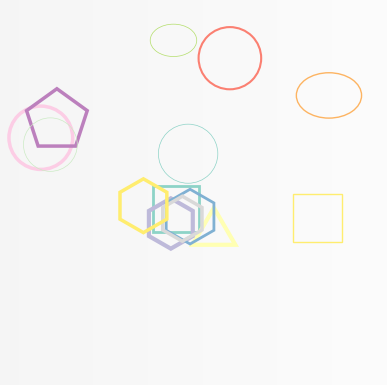[{"shape": "circle", "thickness": 0.5, "radius": 0.38, "center": [0.485, 0.601]}, {"shape": "square", "thickness": 2, "radius": 0.3, "center": [0.455, 0.458]}, {"shape": "triangle", "thickness": 3, "radius": 0.32, "center": [0.552, 0.396]}, {"shape": "hexagon", "thickness": 3, "radius": 0.33, "center": [0.441, 0.42]}, {"shape": "circle", "thickness": 1.5, "radius": 0.4, "center": [0.593, 0.849]}, {"shape": "hexagon", "thickness": 2, "radius": 0.36, "center": [0.49, 0.437]}, {"shape": "oval", "thickness": 1, "radius": 0.42, "center": [0.849, 0.752]}, {"shape": "oval", "thickness": 0.5, "radius": 0.3, "center": [0.448, 0.895]}, {"shape": "circle", "thickness": 2.5, "radius": 0.41, "center": [0.105, 0.642]}, {"shape": "hexagon", "thickness": 2.5, "radius": 0.29, "center": [0.471, 0.432]}, {"shape": "pentagon", "thickness": 2.5, "radius": 0.41, "center": [0.147, 0.687]}, {"shape": "circle", "thickness": 0.5, "radius": 0.35, "center": [0.13, 0.624]}, {"shape": "square", "thickness": 1, "radius": 0.32, "center": [0.82, 0.433]}, {"shape": "hexagon", "thickness": 2.5, "radius": 0.35, "center": [0.37, 0.466]}]